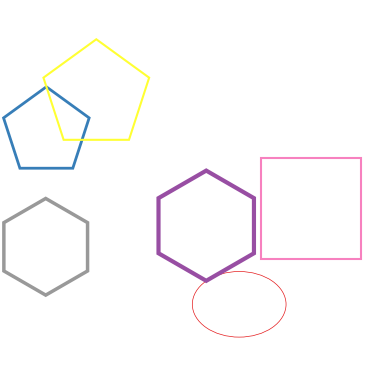[{"shape": "oval", "thickness": 0.5, "radius": 0.61, "center": [0.621, 0.21]}, {"shape": "pentagon", "thickness": 2, "radius": 0.58, "center": [0.12, 0.658]}, {"shape": "hexagon", "thickness": 3, "radius": 0.72, "center": [0.536, 0.414]}, {"shape": "pentagon", "thickness": 1.5, "radius": 0.72, "center": [0.25, 0.754]}, {"shape": "square", "thickness": 1.5, "radius": 0.65, "center": [0.808, 0.458]}, {"shape": "hexagon", "thickness": 2.5, "radius": 0.63, "center": [0.119, 0.359]}]